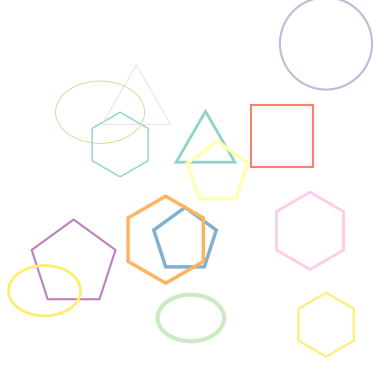[{"shape": "hexagon", "thickness": 1, "radius": 0.42, "center": [0.312, 0.625]}, {"shape": "triangle", "thickness": 2, "radius": 0.44, "center": [0.534, 0.623]}, {"shape": "pentagon", "thickness": 2.5, "radius": 0.41, "center": [0.565, 0.551]}, {"shape": "circle", "thickness": 1.5, "radius": 0.6, "center": [0.847, 0.887]}, {"shape": "square", "thickness": 1.5, "radius": 0.4, "center": [0.733, 0.646]}, {"shape": "pentagon", "thickness": 2.5, "radius": 0.43, "center": [0.481, 0.376]}, {"shape": "hexagon", "thickness": 2.5, "radius": 0.56, "center": [0.43, 0.377]}, {"shape": "oval", "thickness": 0.5, "radius": 0.58, "center": [0.26, 0.709]}, {"shape": "hexagon", "thickness": 2, "radius": 0.5, "center": [0.805, 0.4]}, {"shape": "triangle", "thickness": 0.5, "radius": 0.52, "center": [0.354, 0.728]}, {"shape": "pentagon", "thickness": 1.5, "radius": 0.57, "center": [0.191, 0.315]}, {"shape": "oval", "thickness": 3, "radius": 0.43, "center": [0.496, 0.174]}, {"shape": "oval", "thickness": 2, "radius": 0.47, "center": [0.116, 0.245]}, {"shape": "hexagon", "thickness": 1.5, "radius": 0.41, "center": [0.847, 0.157]}]